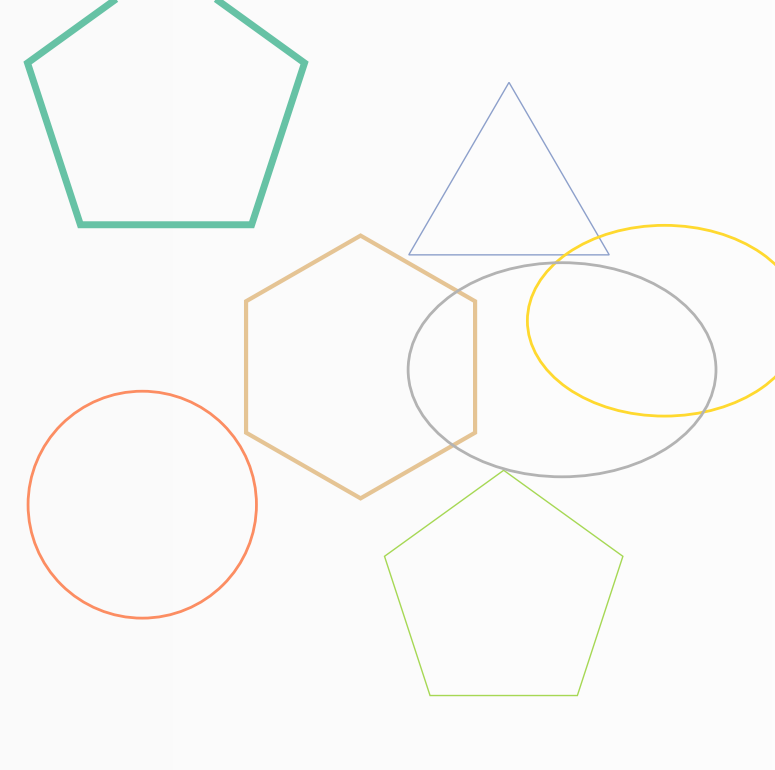[{"shape": "pentagon", "thickness": 2.5, "radius": 0.94, "center": [0.214, 0.86]}, {"shape": "circle", "thickness": 1, "radius": 0.74, "center": [0.184, 0.345]}, {"shape": "triangle", "thickness": 0.5, "radius": 0.75, "center": [0.657, 0.744]}, {"shape": "pentagon", "thickness": 0.5, "radius": 0.81, "center": [0.65, 0.228]}, {"shape": "oval", "thickness": 1, "radius": 0.88, "center": [0.857, 0.583]}, {"shape": "hexagon", "thickness": 1.5, "radius": 0.85, "center": [0.465, 0.523]}, {"shape": "oval", "thickness": 1, "radius": 0.99, "center": [0.725, 0.52]}]